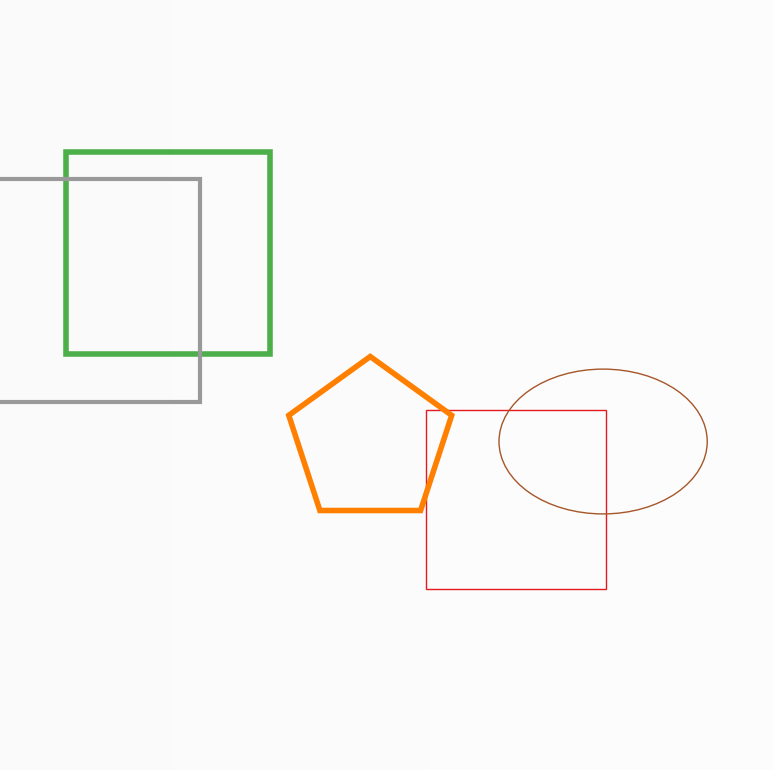[{"shape": "square", "thickness": 0.5, "radius": 0.58, "center": [0.666, 0.351]}, {"shape": "square", "thickness": 2, "radius": 0.66, "center": [0.216, 0.671]}, {"shape": "pentagon", "thickness": 2, "radius": 0.55, "center": [0.478, 0.426]}, {"shape": "oval", "thickness": 0.5, "radius": 0.67, "center": [0.778, 0.427]}, {"shape": "square", "thickness": 1.5, "radius": 0.72, "center": [0.113, 0.623]}]